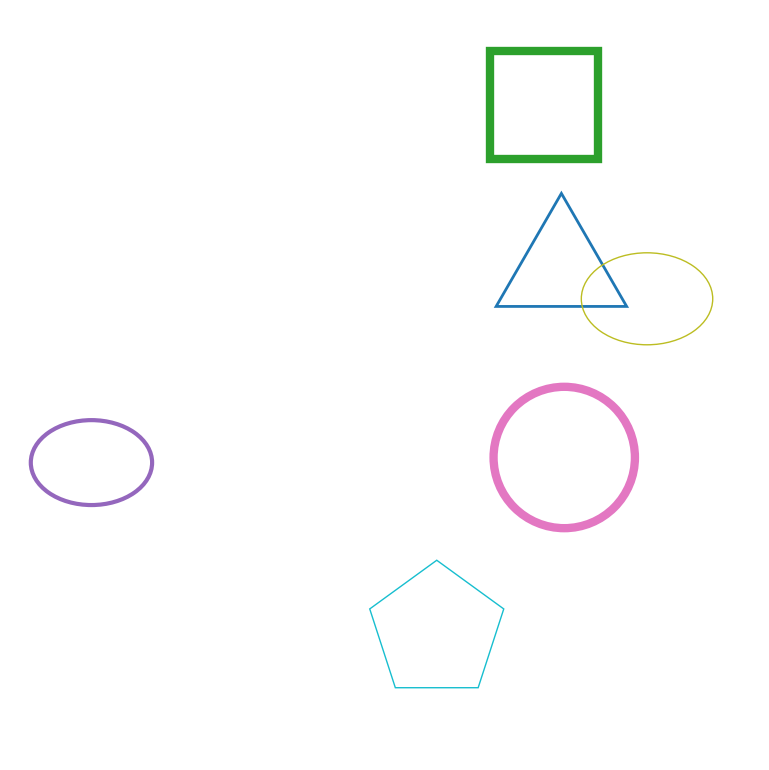[{"shape": "triangle", "thickness": 1, "radius": 0.49, "center": [0.729, 0.651]}, {"shape": "square", "thickness": 3, "radius": 0.35, "center": [0.707, 0.863]}, {"shape": "oval", "thickness": 1.5, "radius": 0.39, "center": [0.119, 0.399]}, {"shape": "circle", "thickness": 3, "radius": 0.46, "center": [0.733, 0.406]}, {"shape": "oval", "thickness": 0.5, "radius": 0.43, "center": [0.84, 0.612]}, {"shape": "pentagon", "thickness": 0.5, "radius": 0.46, "center": [0.567, 0.181]}]